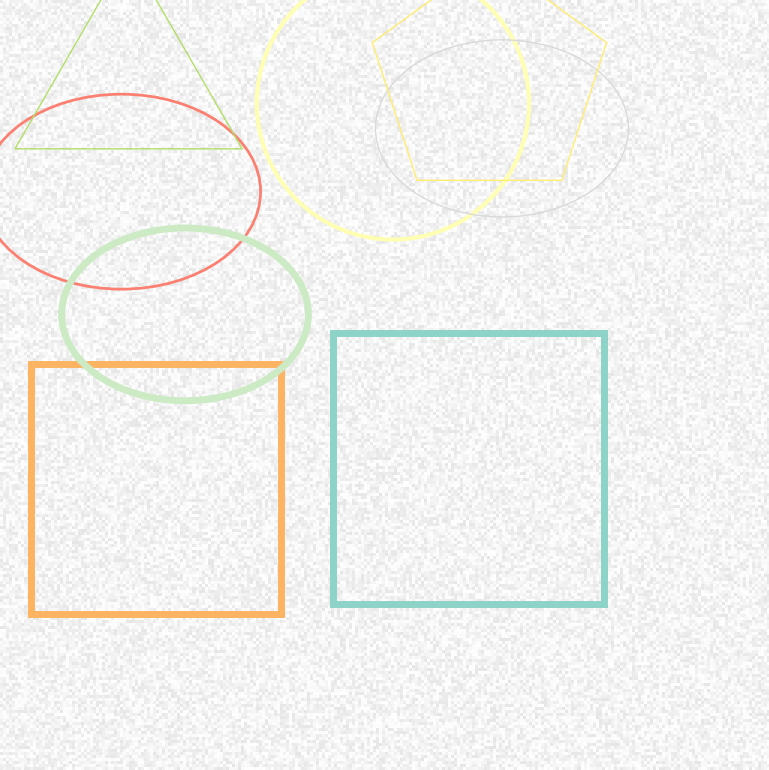[{"shape": "square", "thickness": 2.5, "radius": 0.88, "center": [0.608, 0.391]}, {"shape": "circle", "thickness": 1.5, "radius": 0.88, "center": [0.51, 0.866]}, {"shape": "oval", "thickness": 1, "radius": 0.9, "center": [0.158, 0.751]}, {"shape": "square", "thickness": 2.5, "radius": 0.81, "center": [0.203, 0.365]}, {"shape": "triangle", "thickness": 0.5, "radius": 0.85, "center": [0.167, 0.892]}, {"shape": "oval", "thickness": 0.5, "radius": 0.82, "center": [0.652, 0.833]}, {"shape": "oval", "thickness": 2.5, "radius": 0.8, "center": [0.24, 0.592]}, {"shape": "pentagon", "thickness": 0.5, "radius": 0.8, "center": [0.636, 0.895]}]